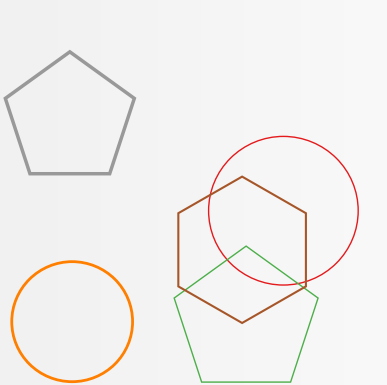[{"shape": "circle", "thickness": 1, "radius": 0.97, "center": [0.731, 0.453]}, {"shape": "pentagon", "thickness": 1, "radius": 0.98, "center": [0.635, 0.166]}, {"shape": "circle", "thickness": 2, "radius": 0.78, "center": [0.186, 0.164]}, {"shape": "hexagon", "thickness": 1.5, "radius": 0.95, "center": [0.625, 0.351]}, {"shape": "pentagon", "thickness": 2.5, "radius": 0.87, "center": [0.18, 0.69]}]